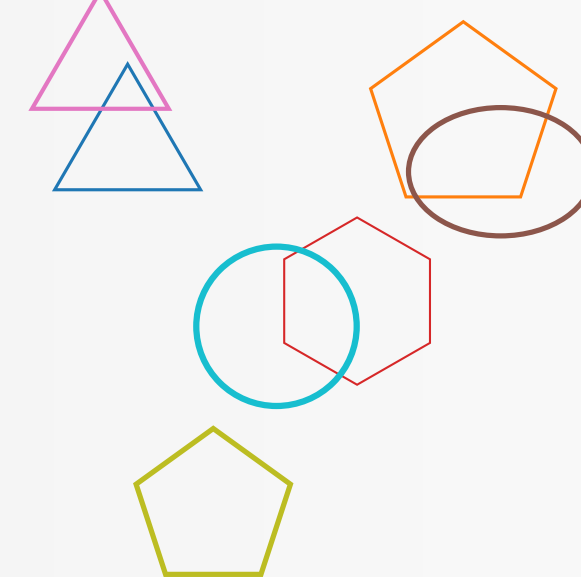[{"shape": "triangle", "thickness": 1.5, "radius": 0.72, "center": [0.22, 0.743]}, {"shape": "pentagon", "thickness": 1.5, "radius": 0.84, "center": [0.797, 0.794]}, {"shape": "hexagon", "thickness": 1, "radius": 0.72, "center": [0.614, 0.478]}, {"shape": "oval", "thickness": 2.5, "radius": 0.79, "center": [0.861, 0.702]}, {"shape": "triangle", "thickness": 2, "radius": 0.68, "center": [0.173, 0.879]}, {"shape": "pentagon", "thickness": 2.5, "radius": 0.7, "center": [0.367, 0.118]}, {"shape": "circle", "thickness": 3, "radius": 0.69, "center": [0.476, 0.434]}]